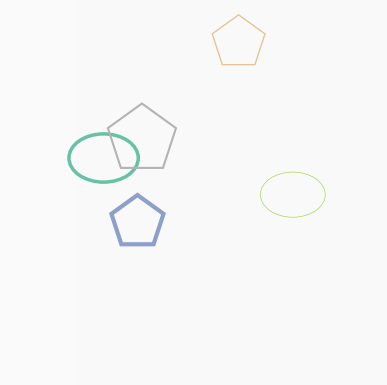[{"shape": "oval", "thickness": 2.5, "radius": 0.45, "center": [0.267, 0.59]}, {"shape": "pentagon", "thickness": 3, "radius": 0.35, "center": [0.355, 0.423]}, {"shape": "oval", "thickness": 0.5, "radius": 0.42, "center": [0.756, 0.494]}, {"shape": "pentagon", "thickness": 1, "radius": 0.36, "center": [0.616, 0.89]}, {"shape": "pentagon", "thickness": 1.5, "radius": 0.46, "center": [0.366, 0.639]}]